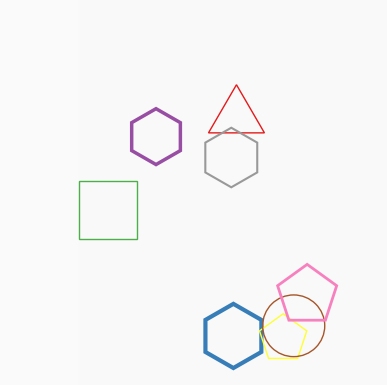[{"shape": "triangle", "thickness": 1, "radius": 0.42, "center": [0.61, 0.697]}, {"shape": "hexagon", "thickness": 3, "radius": 0.42, "center": [0.602, 0.127]}, {"shape": "square", "thickness": 1, "radius": 0.37, "center": [0.278, 0.454]}, {"shape": "hexagon", "thickness": 2.5, "radius": 0.36, "center": [0.403, 0.645]}, {"shape": "pentagon", "thickness": 1, "radius": 0.32, "center": [0.731, 0.121]}, {"shape": "circle", "thickness": 1, "radius": 0.4, "center": [0.758, 0.154]}, {"shape": "pentagon", "thickness": 2, "radius": 0.4, "center": [0.793, 0.233]}, {"shape": "hexagon", "thickness": 1.5, "radius": 0.39, "center": [0.597, 0.591]}]